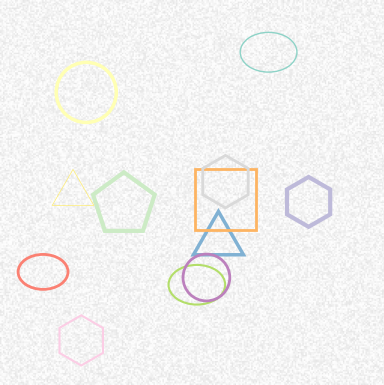[{"shape": "oval", "thickness": 1, "radius": 0.37, "center": [0.698, 0.864]}, {"shape": "circle", "thickness": 2.5, "radius": 0.39, "center": [0.224, 0.76]}, {"shape": "hexagon", "thickness": 3, "radius": 0.32, "center": [0.802, 0.476]}, {"shape": "oval", "thickness": 2, "radius": 0.32, "center": [0.112, 0.294]}, {"shape": "triangle", "thickness": 2.5, "radius": 0.38, "center": [0.567, 0.376]}, {"shape": "square", "thickness": 2, "radius": 0.4, "center": [0.585, 0.482]}, {"shape": "oval", "thickness": 1.5, "radius": 0.37, "center": [0.511, 0.26]}, {"shape": "hexagon", "thickness": 1.5, "radius": 0.33, "center": [0.211, 0.116]}, {"shape": "hexagon", "thickness": 2, "radius": 0.34, "center": [0.586, 0.528]}, {"shape": "circle", "thickness": 2, "radius": 0.3, "center": [0.536, 0.279]}, {"shape": "pentagon", "thickness": 3, "radius": 0.42, "center": [0.322, 0.468]}, {"shape": "triangle", "thickness": 0.5, "radius": 0.31, "center": [0.19, 0.498]}]